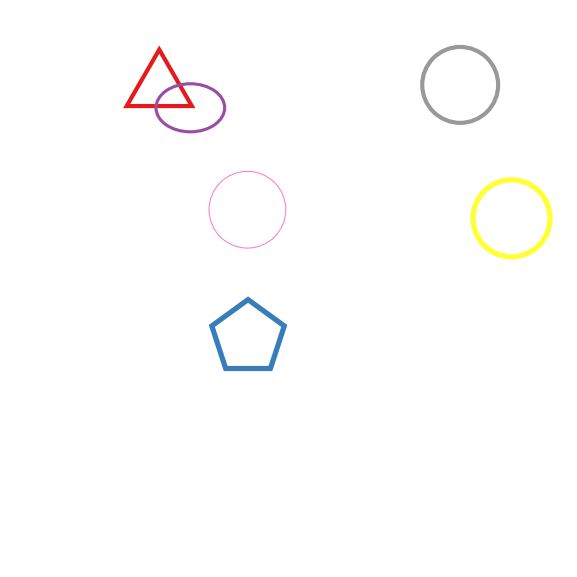[{"shape": "triangle", "thickness": 2, "radius": 0.33, "center": [0.276, 0.848]}, {"shape": "pentagon", "thickness": 2.5, "radius": 0.33, "center": [0.43, 0.414]}, {"shape": "oval", "thickness": 1.5, "radius": 0.3, "center": [0.33, 0.812]}, {"shape": "circle", "thickness": 2.5, "radius": 0.33, "center": [0.886, 0.621]}, {"shape": "circle", "thickness": 0.5, "radius": 0.33, "center": [0.428, 0.636]}, {"shape": "circle", "thickness": 2, "radius": 0.33, "center": [0.797, 0.852]}]